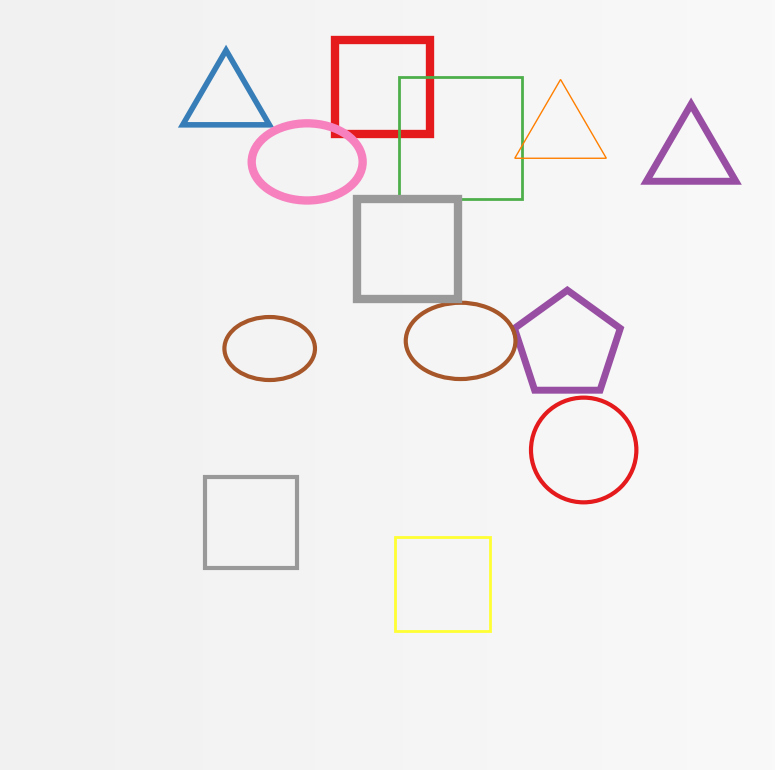[{"shape": "circle", "thickness": 1.5, "radius": 0.34, "center": [0.753, 0.416]}, {"shape": "square", "thickness": 3, "radius": 0.3, "center": [0.493, 0.887]}, {"shape": "triangle", "thickness": 2, "radius": 0.32, "center": [0.292, 0.87]}, {"shape": "square", "thickness": 1, "radius": 0.4, "center": [0.594, 0.821]}, {"shape": "pentagon", "thickness": 2.5, "radius": 0.36, "center": [0.732, 0.551]}, {"shape": "triangle", "thickness": 2.5, "radius": 0.33, "center": [0.892, 0.798]}, {"shape": "triangle", "thickness": 0.5, "radius": 0.34, "center": [0.723, 0.829]}, {"shape": "square", "thickness": 1, "radius": 0.31, "center": [0.571, 0.242]}, {"shape": "oval", "thickness": 1.5, "radius": 0.29, "center": [0.348, 0.547]}, {"shape": "oval", "thickness": 1.5, "radius": 0.35, "center": [0.594, 0.557]}, {"shape": "oval", "thickness": 3, "radius": 0.36, "center": [0.396, 0.79]}, {"shape": "square", "thickness": 1.5, "radius": 0.3, "center": [0.324, 0.322]}, {"shape": "square", "thickness": 3, "radius": 0.33, "center": [0.526, 0.677]}]